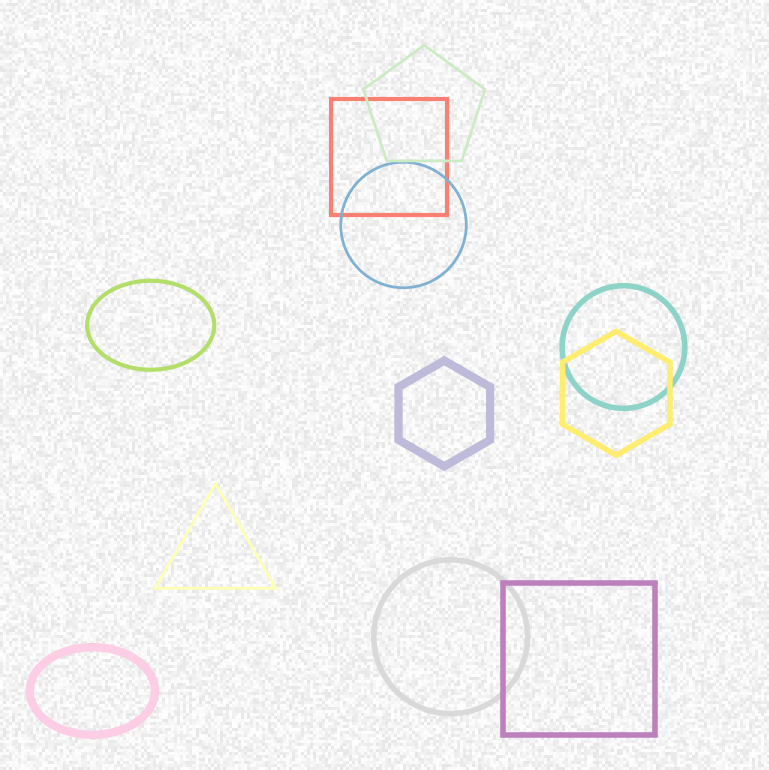[{"shape": "circle", "thickness": 2, "radius": 0.4, "center": [0.81, 0.549]}, {"shape": "triangle", "thickness": 1, "radius": 0.45, "center": [0.28, 0.281]}, {"shape": "hexagon", "thickness": 3, "radius": 0.34, "center": [0.577, 0.463]}, {"shape": "square", "thickness": 1.5, "radius": 0.38, "center": [0.505, 0.796]}, {"shape": "circle", "thickness": 1, "radius": 0.41, "center": [0.524, 0.708]}, {"shape": "oval", "thickness": 1.5, "radius": 0.41, "center": [0.196, 0.578]}, {"shape": "oval", "thickness": 3, "radius": 0.41, "center": [0.12, 0.103]}, {"shape": "circle", "thickness": 2, "radius": 0.5, "center": [0.585, 0.173]}, {"shape": "square", "thickness": 2, "radius": 0.49, "center": [0.752, 0.144]}, {"shape": "pentagon", "thickness": 1, "radius": 0.42, "center": [0.551, 0.858]}, {"shape": "hexagon", "thickness": 2, "radius": 0.4, "center": [0.8, 0.489]}]